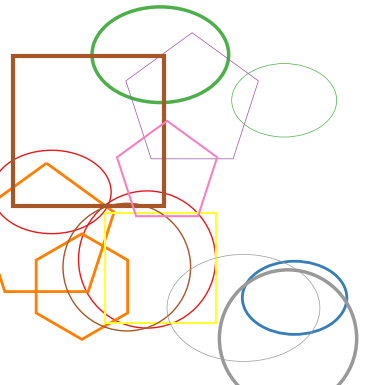[{"shape": "circle", "thickness": 1, "radius": 0.89, "center": [0.382, 0.326]}, {"shape": "oval", "thickness": 1, "radius": 0.77, "center": [0.134, 0.501]}, {"shape": "oval", "thickness": 2, "radius": 0.68, "center": [0.765, 0.226]}, {"shape": "oval", "thickness": 0.5, "radius": 0.68, "center": [0.738, 0.739]}, {"shape": "oval", "thickness": 2.5, "radius": 0.89, "center": [0.416, 0.858]}, {"shape": "pentagon", "thickness": 0.5, "radius": 0.91, "center": [0.499, 0.734]}, {"shape": "pentagon", "thickness": 2, "radius": 0.92, "center": [0.121, 0.392]}, {"shape": "hexagon", "thickness": 2, "radius": 0.69, "center": [0.213, 0.256]}, {"shape": "square", "thickness": 1.5, "radius": 0.72, "center": [0.417, 0.304]}, {"shape": "square", "thickness": 3, "radius": 0.98, "center": [0.23, 0.66]}, {"shape": "circle", "thickness": 1, "radius": 0.83, "center": [0.329, 0.306]}, {"shape": "pentagon", "thickness": 1.5, "radius": 0.68, "center": [0.434, 0.549]}, {"shape": "circle", "thickness": 2.5, "radius": 0.89, "center": [0.748, 0.121]}, {"shape": "oval", "thickness": 0.5, "radius": 0.99, "center": [0.632, 0.2]}]